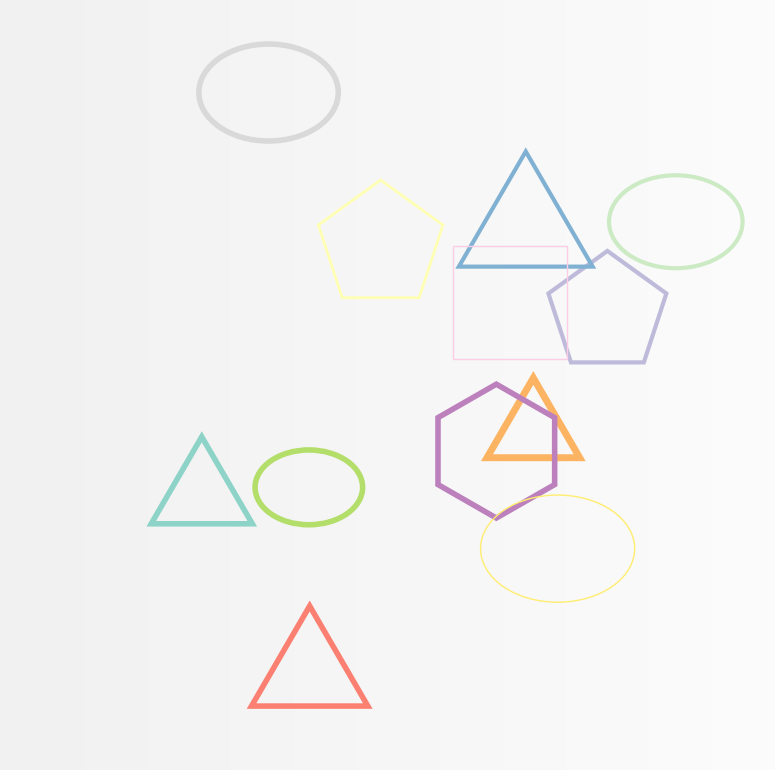[{"shape": "triangle", "thickness": 2, "radius": 0.38, "center": [0.26, 0.357]}, {"shape": "pentagon", "thickness": 1, "radius": 0.42, "center": [0.491, 0.682]}, {"shape": "pentagon", "thickness": 1.5, "radius": 0.4, "center": [0.784, 0.594]}, {"shape": "triangle", "thickness": 2, "radius": 0.43, "center": [0.4, 0.126]}, {"shape": "triangle", "thickness": 1.5, "radius": 0.5, "center": [0.678, 0.704]}, {"shape": "triangle", "thickness": 2.5, "radius": 0.35, "center": [0.688, 0.44]}, {"shape": "oval", "thickness": 2, "radius": 0.35, "center": [0.399, 0.367]}, {"shape": "square", "thickness": 0.5, "radius": 0.37, "center": [0.659, 0.607]}, {"shape": "oval", "thickness": 2, "radius": 0.45, "center": [0.347, 0.88]}, {"shape": "hexagon", "thickness": 2, "radius": 0.43, "center": [0.64, 0.414]}, {"shape": "oval", "thickness": 1.5, "radius": 0.43, "center": [0.872, 0.712]}, {"shape": "oval", "thickness": 0.5, "radius": 0.5, "center": [0.719, 0.287]}]